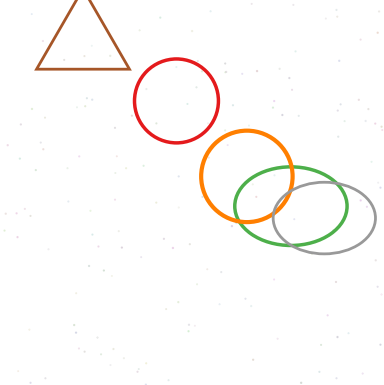[{"shape": "circle", "thickness": 2.5, "radius": 0.54, "center": [0.458, 0.738]}, {"shape": "oval", "thickness": 2.5, "radius": 0.73, "center": [0.756, 0.464]}, {"shape": "circle", "thickness": 3, "radius": 0.59, "center": [0.641, 0.542]}, {"shape": "triangle", "thickness": 2, "radius": 0.7, "center": [0.216, 0.89]}, {"shape": "oval", "thickness": 2, "radius": 0.66, "center": [0.842, 0.434]}]